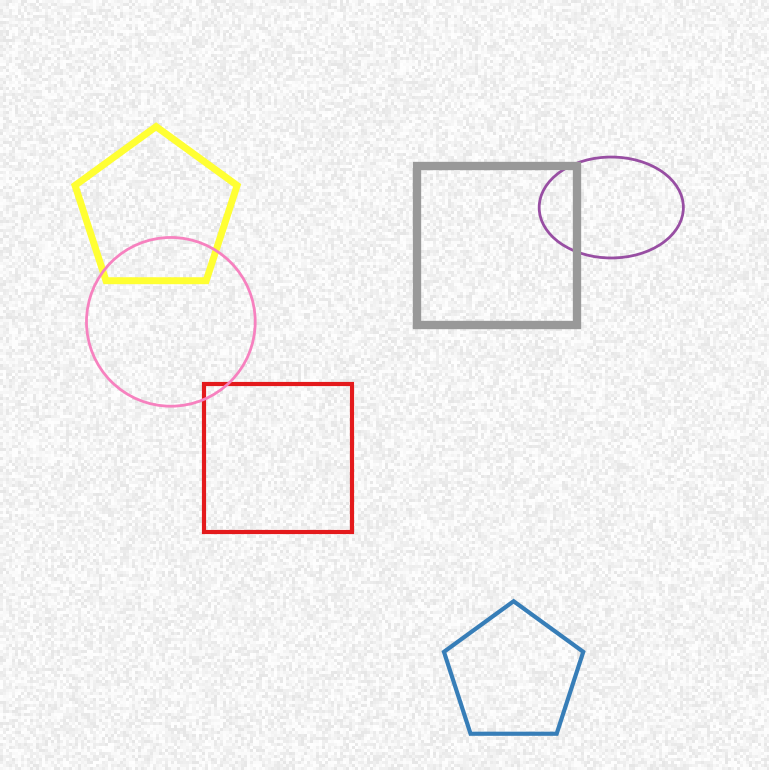[{"shape": "square", "thickness": 1.5, "radius": 0.48, "center": [0.362, 0.405]}, {"shape": "pentagon", "thickness": 1.5, "radius": 0.48, "center": [0.667, 0.124]}, {"shape": "oval", "thickness": 1, "radius": 0.47, "center": [0.794, 0.731]}, {"shape": "pentagon", "thickness": 2.5, "radius": 0.55, "center": [0.203, 0.725]}, {"shape": "circle", "thickness": 1, "radius": 0.55, "center": [0.222, 0.582]}, {"shape": "square", "thickness": 3, "radius": 0.52, "center": [0.646, 0.681]}]